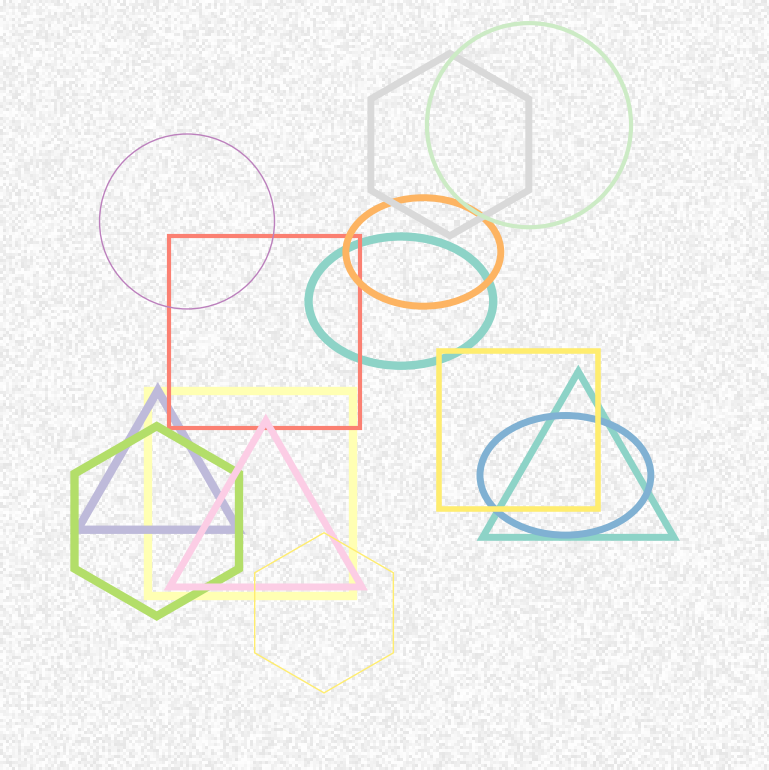[{"shape": "triangle", "thickness": 2.5, "radius": 0.72, "center": [0.751, 0.374]}, {"shape": "oval", "thickness": 3, "radius": 0.6, "center": [0.521, 0.609]}, {"shape": "square", "thickness": 3, "radius": 0.67, "center": [0.325, 0.359]}, {"shape": "triangle", "thickness": 3, "radius": 0.6, "center": [0.205, 0.372]}, {"shape": "square", "thickness": 1.5, "radius": 0.62, "center": [0.344, 0.569]}, {"shape": "oval", "thickness": 2.5, "radius": 0.55, "center": [0.734, 0.383]}, {"shape": "oval", "thickness": 2.5, "radius": 0.5, "center": [0.55, 0.673]}, {"shape": "hexagon", "thickness": 3, "radius": 0.62, "center": [0.204, 0.323]}, {"shape": "triangle", "thickness": 2.5, "radius": 0.72, "center": [0.345, 0.31]}, {"shape": "hexagon", "thickness": 2.5, "radius": 0.59, "center": [0.584, 0.812]}, {"shape": "circle", "thickness": 0.5, "radius": 0.57, "center": [0.243, 0.712]}, {"shape": "circle", "thickness": 1.5, "radius": 0.66, "center": [0.687, 0.837]}, {"shape": "square", "thickness": 2, "radius": 0.51, "center": [0.674, 0.442]}, {"shape": "hexagon", "thickness": 0.5, "radius": 0.52, "center": [0.421, 0.204]}]